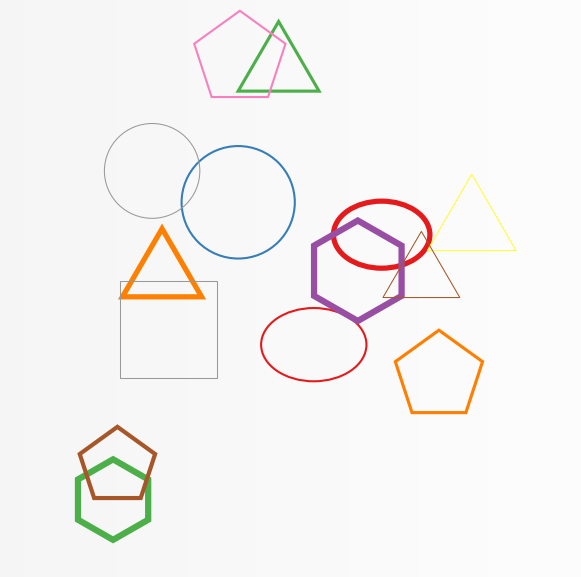[{"shape": "oval", "thickness": 1, "radius": 0.45, "center": [0.54, 0.402]}, {"shape": "oval", "thickness": 2.5, "radius": 0.41, "center": [0.657, 0.593]}, {"shape": "circle", "thickness": 1, "radius": 0.49, "center": [0.41, 0.649]}, {"shape": "triangle", "thickness": 1.5, "radius": 0.4, "center": [0.479, 0.882]}, {"shape": "hexagon", "thickness": 3, "radius": 0.35, "center": [0.195, 0.134]}, {"shape": "hexagon", "thickness": 3, "radius": 0.43, "center": [0.616, 0.53]}, {"shape": "triangle", "thickness": 2.5, "radius": 0.39, "center": [0.279, 0.524]}, {"shape": "pentagon", "thickness": 1.5, "radius": 0.39, "center": [0.755, 0.348]}, {"shape": "triangle", "thickness": 0.5, "radius": 0.44, "center": [0.812, 0.609]}, {"shape": "pentagon", "thickness": 2, "radius": 0.34, "center": [0.202, 0.192]}, {"shape": "triangle", "thickness": 0.5, "radius": 0.38, "center": [0.725, 0.522]}, {"shape": "pentagon", "thickness": 1, "radius": 0.41, "center": [0.413, 0.898]}, {"shape": "circle", "thickness": 0.5, "radius": 0.41, "center": [0.262, 0.703]}, {"shape": "square", "thickness": 0.5, "radius": 0.42, "center": [0.29, 0.429]}]